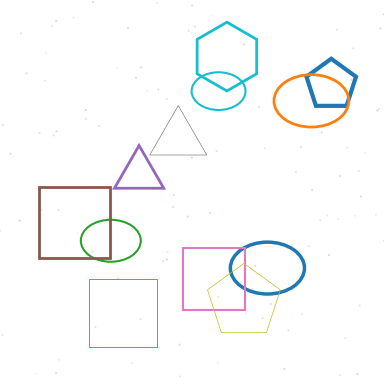[{"shape": "oval", "thickness": 2.5, "radius": 0.48, "center": [0.695, 0.304]}, {"shape": "pentagon", "thickness": 3, "radius": 0.34, "center": [0.86, 0.78]}, {"shape": "oval", "thickness": 2, "radius": 0.49, "center": [0.809, 0.738]}, {"shape": "oval", "thickness": 1.5, "radius": 0.39, "center": [0.288, 0.375]}, {"shape": "square", "thickness": 0.5, "radius": 0.44, "center": [0.319, 0.188]}, {"shape": "triangle", "thickness": 2, "radius": 0.37, "center": [0.361, 0.548]}, {"shape": "square", "thickness": 2, "radius": 0.46, "center": [0.193, 0.422]}, {"shape": "square", "thickness": 1.5, "radius": 0.4, "center": [0.556, 0.275]}, {"shape": "triangle", "thickness": 0.5, "radius": 0.43, "center": [0.463, 0.64]}, {"shape": "pentagon", "thickness": 0.5, "radius": 0.5, "center": [0.634, 0.216]}, {"shape": "oval", "thickness": 1.5, "radius": 0.35, "center": [0.568, 0.763]}, {"shape": "hexagon", "thickness": 2, "radius": 0.45, "center": [0.589, 0.853]}]